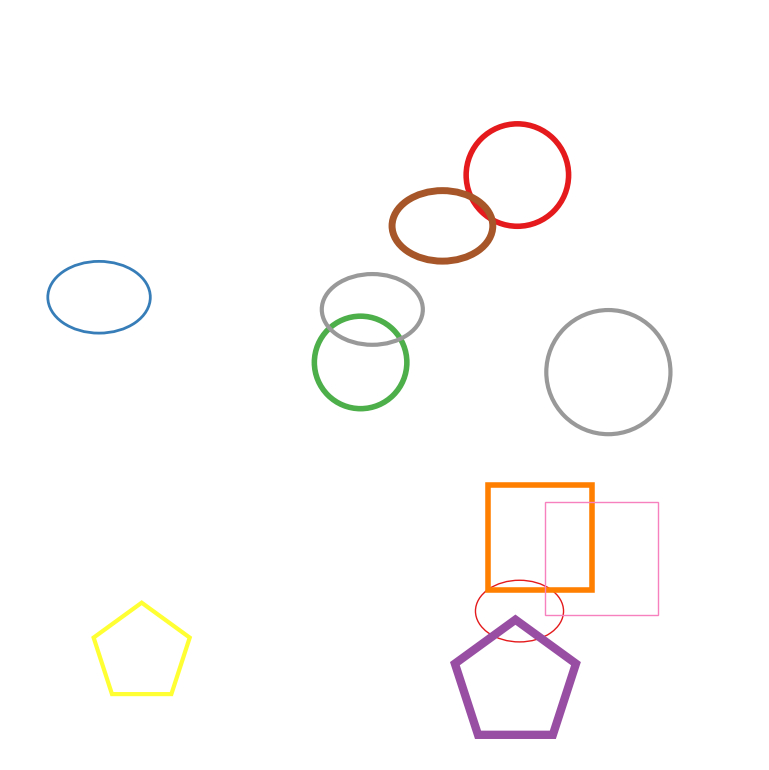[{"shape": "circle", "thickness": 2, "radius": 0.33, "center": [0.672, 0.773]}, {"shape": "oval", "thickness": 0.5, "radius": 0.29, "center": [0.675, 0.206]}, {"shape": "oval", "thickness": 1, "radius": 0.33, "center": [0.129, 0.614]}, {"shape": "circle", "thickness": 2, "radius": 0.3, "center": [0.468, 0.529]}, {"shape": "pentagon", "thickness": 3, "radius": 0.41, "center": [0.669, 0.113]}, {"shape": "square", "thickness": 2, "radius": 0.34, "center": [0.702, 0.302]}, {"shape": "pentagon", "thickness": 1.5, "radius": 0.33, "center": [0.184, 0.152]}, {"shape": "oval", "thickness": 2.5, "radius": 0.33, "center": [0.575, 0.707]}, {"shape": "square", "thickness": 0.5, "radius": 0.37, "center": [0.781, 0.275]}, {"shape": "circle", "thickness": 1.5, "radius": 0.4, "center": [0.79, 0.517]}, {"shape": "oval", "thickness": 1.5, "radius": 0.33, "center": [0.484, 0.598]}]